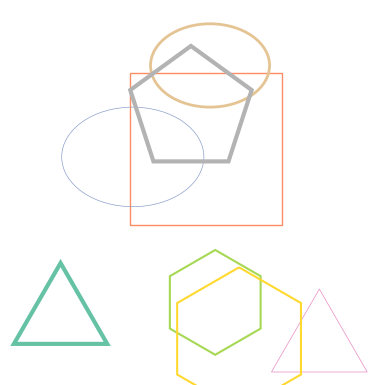[{"shape": "triangle", "thickness": 3, "radius": 0.7, "center": [0.157, 0.177]}, {"shape": "square", "thickness": 1, "radius": 0.99, "center": [0.535, 0.613]}, {"shape": "oval", "thickness": 0.5, "radius": 0.92, "center": [0.345, 0.592]}, {"shape": "triangle", "thickness": 0.5, "radius": 0.72, "center": [0.829, 0.106]}, {"shape": "hexagon", "thickness": 1.5, "radius": 0.68, "center": [0.559, 0.215]}, {"shape": "hexagon", "thickness": 1.5, "radius": 0.93, "center": [0.621, 0.12]}, {"shape": "oval", "thickness": 2, "radius": 0.77, "center": [0.546, 0.83]}, {"shape": "pentagon", "thickness": 3, "radius": 0.83, "center": [0.496, 0.715]}]